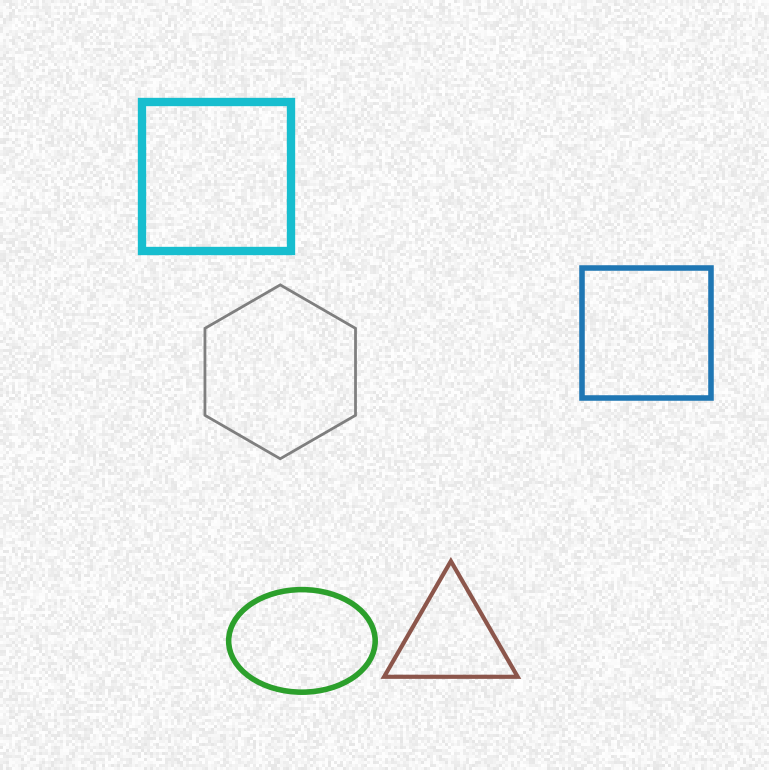[{"shape": "square", "thickness": 2, "radius": 0.42, "center": [0.84, 0.568]}, {"shape": "oval", "thickness": 2, "radius": 0.48, "center": [0.392, 0.168]}, {"shape": "triangle", "thickness": 1.5, "radius": 0.5, "center": [0.586, 0.171]}, {"shape": "hexagon", "thickness": 1, "radius": 0.56, "center": [0.364, 0.517]}, {"shape": "square", "thickness": 3, "radius": 0.48, "center": [0.282, 0.77]}]